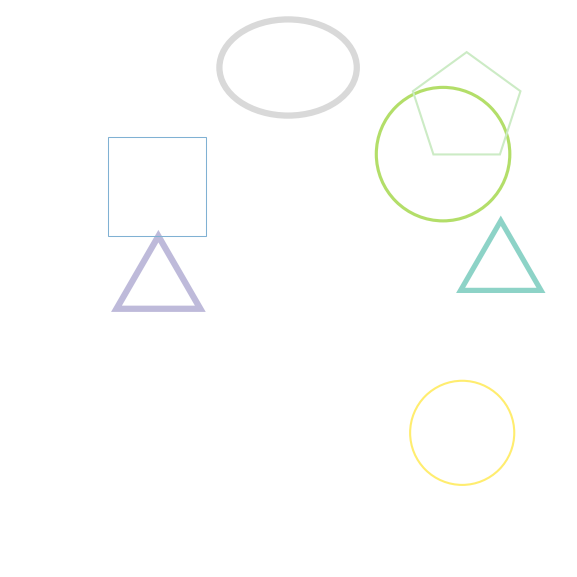[{"shape": "triangle", "thickness": 2.5, "radius": 0.4, "center": [0.867, 0.536]}, {"shape": "triangle", "thickness": 3, "radius": 0.42, "center": [0.274, 0.506]}, {"shape": "square", "thickness": 0.5, "radius": 0.43, "center": [0.272, 0.676]}, {"shape": "circle", "thickness": 1.5, "radius": 0.58, "center": [0.767, 0.732]}, {"shape": "oval", "thickness": 3, "radius": 0.59, "center": [0.499, 0.882]}, {"shape": "pentagon", "thickness": 1, "radius": 0.49, "center": [0.808, 0.811]}, {"shape": "circle", "thickness": 1, "radius": 0.45, "center": [0.8, 0.25]}]